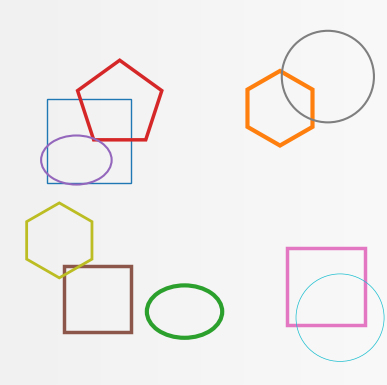[{"shape": "square", "thickness": 1, "radius": 0.54, "center": [0.23, 0.634]}, {"shape": "hexagon", "thickness": 3, "radius": 0.48, "center": [0.723, 0.719]}, {"shape": "oval", "thickness": 3, "radius": 0.49, "center": [0.476, 0.191]}, {"shape": "pentagon", "thickness": 2.5, "radius": 0.57, "center": [0.309, 0.729]}, {"shape": "oval", "thickness": 1.5, "radius": 0.46, "center": [0.197, 0.584]}, {"shape": "square", "thickness": 2.5, "radius": 0.43, "center": [0.252, 0.224]}, {"shape": "square", "thickness": 2.5, "radius": 0.5, "center": [0.841, 0.256]}, {"shape": "circle", "thickness": 1.5, "radius": 0.59, "center": [0.846, 0.801]}, {"shape": "hexagon", "thickness": 2, "radius": 0.49, "center": [0.153, 0.376]}, {"shape": "circle", "thickness": 0.5, "radius": 0.57, "center": [0.878, 0.175]}]